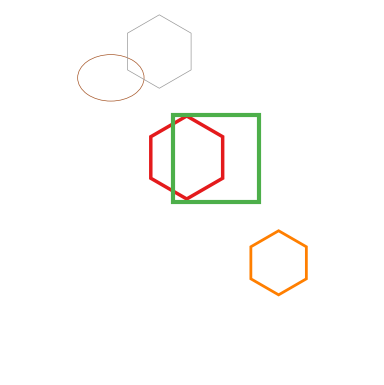[{"shape": "hexagon", "thickness": 2.5, "radius": 0.54, "center": [0.485, 0.591]}, {"shape": "square", "thickness": 3, "radius": 0.56, "center": [0.561, 0.588]}, {"shape": "hexagon", "thickness": 2, "radius": 0.42, "center": [0.724, 0.317]}, {"shape": "oval", "thickness": 0.5, "radius": 0.43, "center": [0.288, 0.798]}, {"shape": "hexagon", "thickness": 0.5, "radius": 0.48, "center": [0.414, 0.866]}]